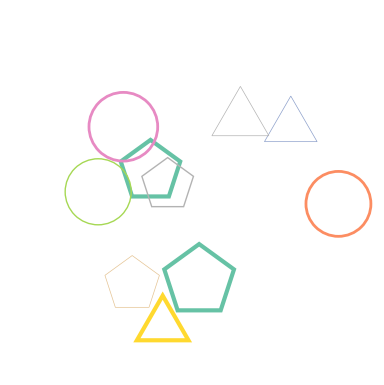[{"shape": "pentagon", "thickness": 3, "radius": 0.48, "center": [0.517, 0.271]}, {"shape": "pentagon", "thickness": 3, "radius": 0.41, "center": [0.391, 0.555]}, {"shape": "circle", "thickness": 2, "radius": 0.42, "center": [0.879, 0.47]}, {"shape": "triangle", "thickness": 0.5, "radius": 0.39, "center": [0.755, 0.672]}, {"shape": "circle", "thickness": 2, "radius": 0.45, "center": [0.32, 0.671]}, {"shape": "circle", "thickness": 1, "radius": 0.43, "center": [0.255, 0.502]}, {"shape": "triangle", "thickness": 3, "radius": 0.39, "center": [0.423, 0.155]}, {"shape": "pentagon", "thickness": 0.5, "radius": 0.37, "center": [0.343, 0.262]}, {"shape": "triangle", "thickness": 0.5, "radius": 0.43, "center": [0.624, 0.69]}, {"shape": "pentagon", "thickness": 1, "radius": 0.35, "center": [0.435, 0.52]}]